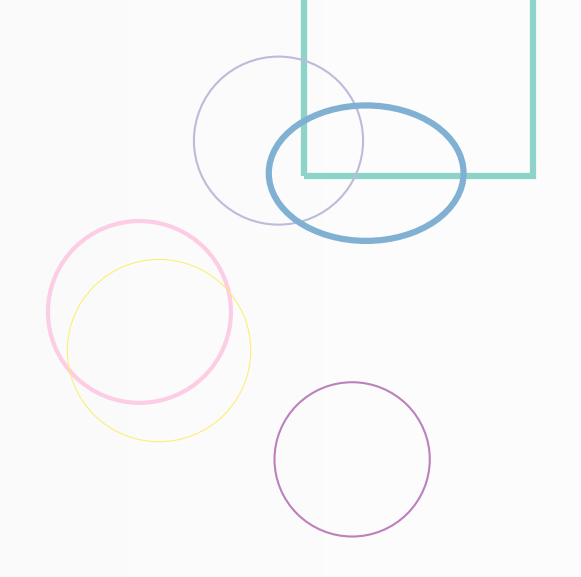[{"shape": "square", "thickness": 3, "radius": 0.99, "center": [0.72, 0.891]}, {"shape": "circle", "thickness": 1, "radius": 0.73, "center": [0.479, 0.756]}, {"shape": "oval", "thickness": 3, "radius": 0.84, "center": [0.63, 0.699]}, {"shape": "circle", "thickness": 2, "radius": 0.79, "center": [0.24, 0.459]}, {"shape": "circle", "thickness": 1, "radius": 0.67, "center": [0.606, 0.204]}, {"shape": "circle", "thickness": 0.5, "radius": 0.79, "center": [0.274, 0.392]}]